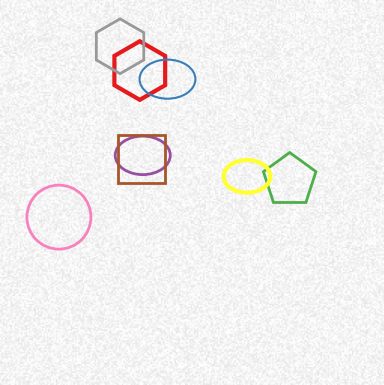[{"shape": "hexagon", "thickness": 3, "radius": 0.38, "center": [0.363, 0.817]}, {"shape": "oval", "thickness": 1.5, "radius": 0.36, "center": [0.435, 0.794]}, {"shape": "pentagon", "thickness": 2, "radius": 0.36, "center": [0.752, 0.532]}, {"shape": "oval", "thickness": 2, "radius": 0.36, "center": [0.371, 0.596]}, {"shape": "oval", "thickness": 3, "radius": 0.3, "center": [0.642, 0.542]}, {"shape": "square", "thickness": 2, "radius": 0.31, "center": [0.368, 0.587]}, {"shape": "circle", "thickness": 2, "radius": 0.42, "center": [0.153, 0.436]}, {"shape": "hexagon", "thickness": 2, "radius": 0.36, "center": [0.312, 0.88]}]